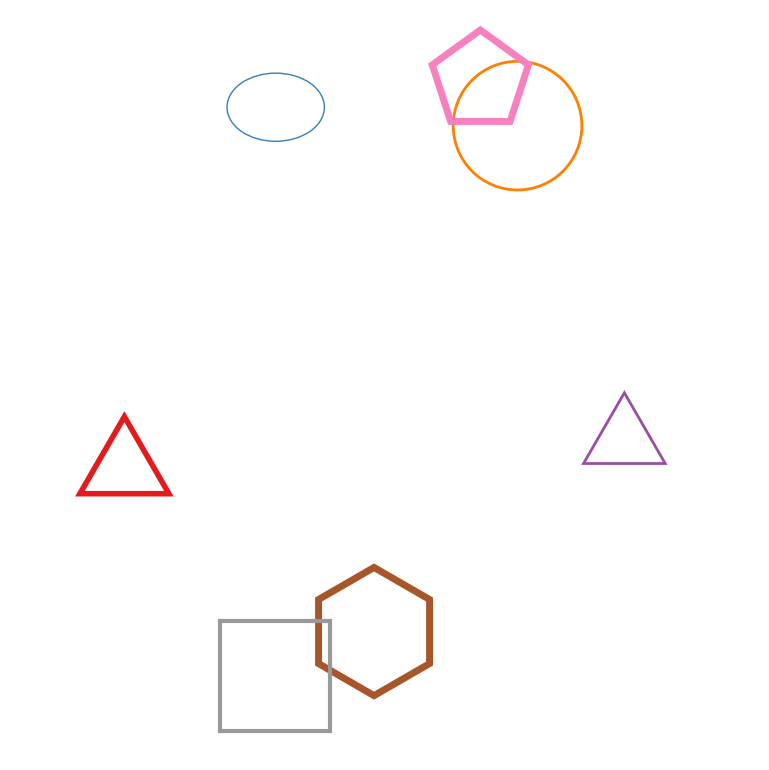[{"shape": "triangle", "thickness": 2, "radius": 0.33, "center": [0.162, 0.392]}, {"shape": "oval", "thickness": 0.5, "radius": 0.32, "center": [0.358, 0.861]}, {"shape": "triangle", "thickness": 1, "radius": 0.31, "center": [0.811, 0.429]}, {"shape": "circle", "thickness": 1, "radius": 0.42, "center": [0.672, 0.837]}, {"shape": "hexagon", "thickness": 2.5, "radius": 0.42, "center": [0.486, 0.18]}, {"shape": "pentagon", "thickness": 2.5, "radius": 0.33, "center": [0.624, 0.895]}, {"shape": "square", "thickness": 1.5, "radius": 0.36, "center": [0.357, 0.122]}]